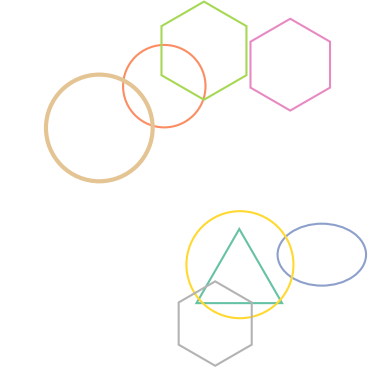[{"shape": "triangle", "thickness": 1.5, "radius": 0.64, "center": [0.622, 0.277]}, {"shape": "circle", "thickness": 1.5, "radius": 0.54, "center": [0.427, 0.776]}, {"shape": "oval", "thickness": 1.5, "radius": 0.57, "center": [0.836, 0.339]}, {"shape": "hexagon", "thickness": 1.5, "radius": 0.6, "center": [0.754, 0.832]}, {"shape": "hexagon", "thickness": 1.5, "radius": 0.64, "center": [0.53, 0.868]}, {"shape": "circle", "thickness": 1.5, "radius": 0.7, "center": [0.623, 0.313]}, {"shape": "circle", "thickness": 3, "radius": 0.69, "center": [0.258, 0.668]}, {"shape": "hexagon", "thickness": 1.5, "radius": 0.55, "center": [0.559, 0.16]}]